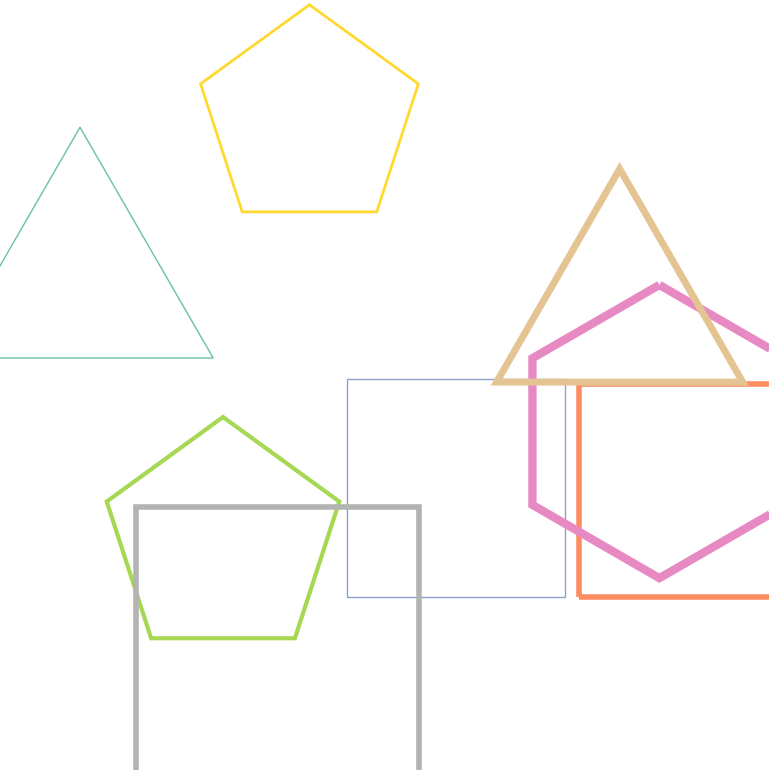[{"shape": "triangle", "thickness": 0.5, "radius": 1.0, "center": [0.104, 0.635]}, {"shape": "square", "thickness": 2, "radius": 0.69, "center": [0.89, 0.362]}, {"shape": "square", "thickness": 0.5, "radius": 0.71, "center": [0.592, 0.366]}, {"shape": "hexagon", "thickness": 3, "radius": 0.95, "center": [0.856, 0.44]}, {"shape": "pentagon", "thickness": 1.5, "radius": 0.79, "center": [0.29, 0.3]}, {"shape": "pentagon", "thickness": 1, "radius": 0.74, "center": [0.402, 0.845]}, {"shape": "triangle", "thickness": 2.5, "radius": 0.92, "center": [0.805, 0.596]}, {"shape": "square", "thickness": 2, "radius": 0.92, "center": [0.36, 0.157]}]